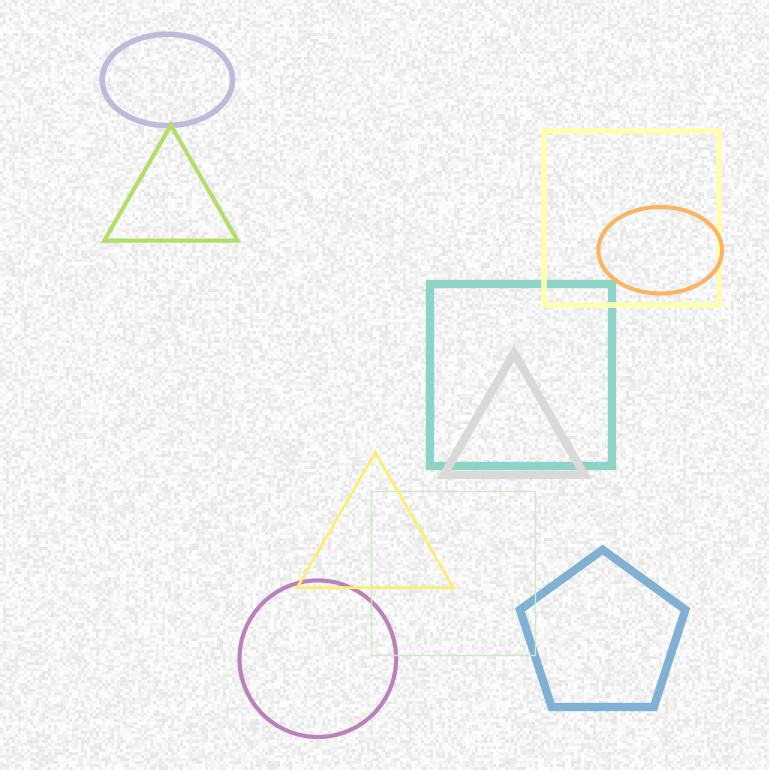[{"shape": "square", "thickness": 3, "radius": 0.59, "center": [0.676, 0.513]}, {"shape": "square", "thickness": 2, "radius": 0.57, "center": [0.82, 0.717]}, {"shape": "oval", "thickness": 2, "radius": 0.42, "center": [0.217, 0.896]}, {"shape": "pentagon", "thickness": 3, "radius": 0.56, "center": [0.783, 0.173]}, {"shape": "oval", "thickness": 1.5, "radius": 0.4, "center": [0.857, 0.675]}, {"shape": "triangle", "thickness": 1.5, "radius": 0.5, "center": [0.222, 0.737]}, {"shape": "triangle", "thickness": 3, "radius": 0.53, "center": [0.668, 0.436]}, {"shape": "circle", "thickness": 1.5, "radius": 0.51, "center": [0.413, 0.145]}, {"shape": "square", "thickness": 0.5, "radius": 0.53, "center": [0.588, 0.256]}, {"shape": "triangle", "thickness": 1, "radius": 0.59, "center": [0.487, 0.295]}]